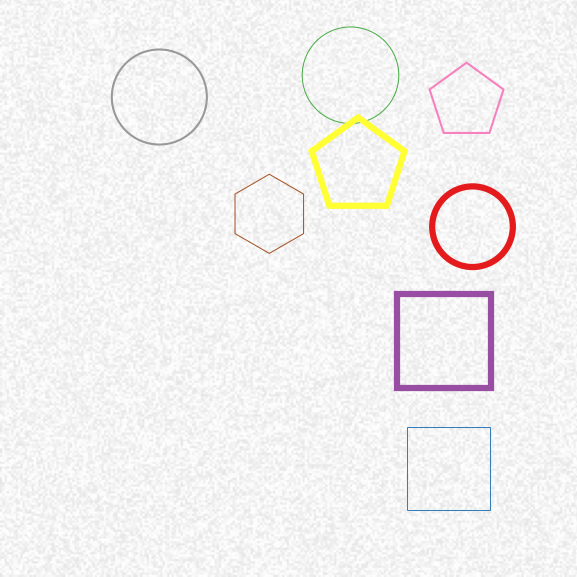[{"shape": "circle", "thickness": 3, "radius": 0.35, "center": [0.818, 0.607]}, {"shape": "square", "thickness": 0.5, "radius": 0.36, "center": [0.777, 0.188]}, {"shape": "circle", "thickness": 0.5, "radius": 0.42, "center": [0.607, 0.869]}, {"shape": "square", "thickness": 3, "radius": 0.41, "center": [0.769, 0.408]}, {"shape": "pentagon", "thickness": 3, "radius": 0.42, "center": [0.62, 0.711]}, {"shape": "hexagon", "thickness": 0.5, "radius": 0.34, "center": [0.466, 0.629]}, {"shape": "pentagon", "thickness": 1, "radius": 0.34, "center": [0.808, 0.823]}, {"shape": "circle", "thickness": 1, "radius": 0.41, "center": [0.276, 0.831]}]